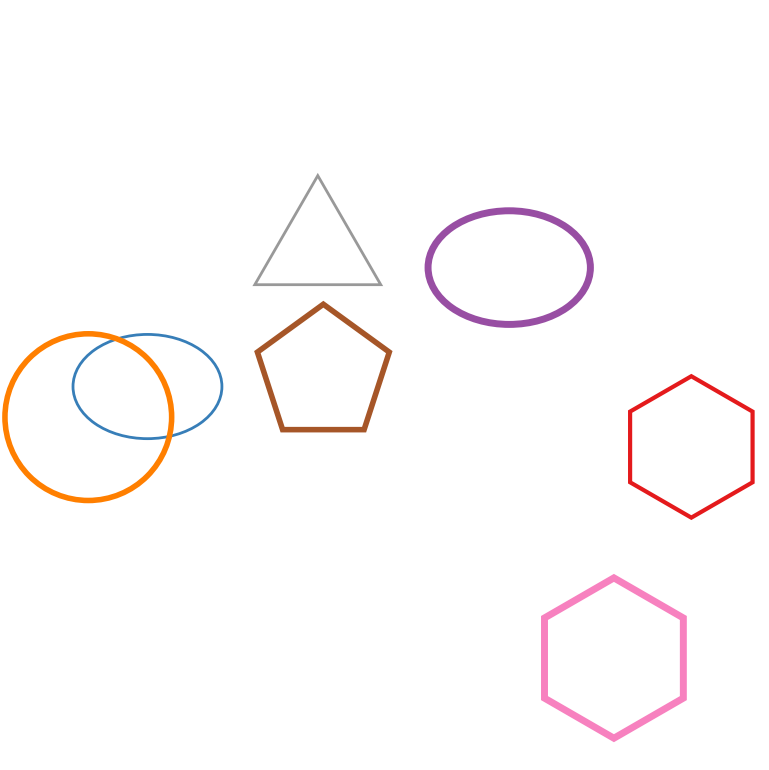[{"shape": "hexagon", "thickness": 1.5, "radius": 0.46, "center": [0.898, 0.42]}, {"shape": "oval", "thickness": 1, "radius": 0.48, "center": [0.192, 0.498]}, {"shape": "oval", "thickness": 2.5, "radius": 0.53, "center": [0.661, 0.652]}, {"shape": "circle", "thickness": 2, "radius": 0.54, "center": [0.115, 0.458]}, {"shape": "pentagon", "thickness": 2, "radius": 0.45, "center": [0.42, 0.515]}, {"shape": "hexagon", "thickness": 2.5, "radius": 0.52, "center": [0.797, 0.145]}, {"shape": "triangle", "thickness": 1, "radius": 0.47, "center": [0.413, 0.677]}]